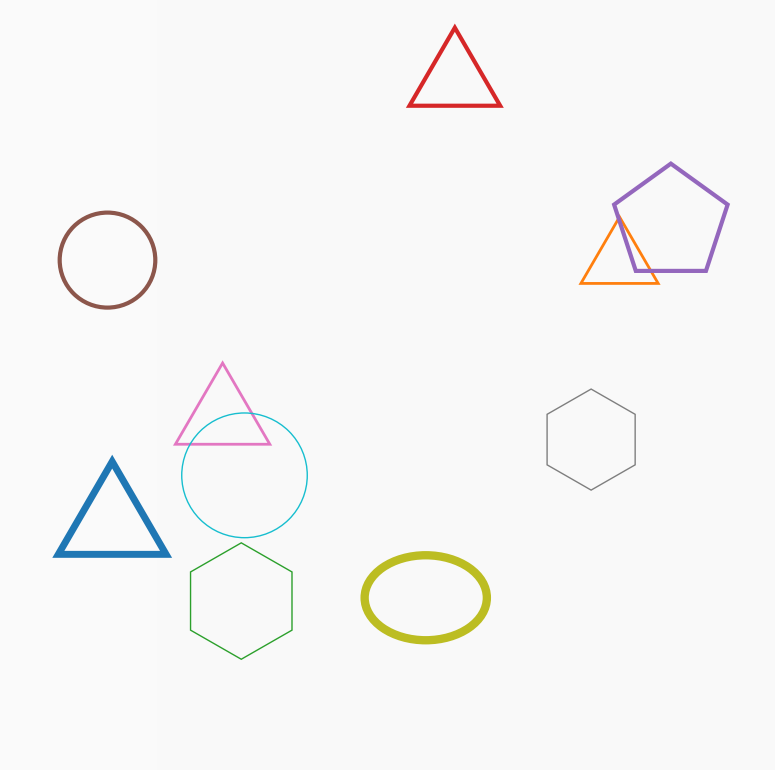[{"shape": "triangle", "thickness": 2.5, "radius": 0.4, "center": [0.145, 0.32]}, {"shape": "triangle", "thickness": 1, "radius": 0.29, "center": [0.799, 0.661]}, {"shape": "hexagon", "thickness": 0.5, "radius": 0.38, "center": [0.311, 0.219]}, {"shape": "triangle", "thickness": 1.5, "radius": 0.34, "center": [0.587, 0.896]}, {"shape": "pentagon", "thickness": 1.5, "radius": 0.39, "center": [0.866, 0.71]}, {"shape": "circle", "thickness": 1.5, "radius": 0.31, "center": [0.139, 0.662]}, {"shape": "triangle", "thickness": 1, "radius": 0.35, "center": [0.287, 0.458]}, {"shape": "hexagon", "thickness": 0.5, "radius": 0.33, "center": [0.763, 0.429]}, {"shape": "oval", "thickness": 3, "radius": 0.39, "center": [0.549, 0.224]}, {"shape": "circle", "thickness": 0.5, "radius": 0.4, "center": [0.315, 0.383]}]